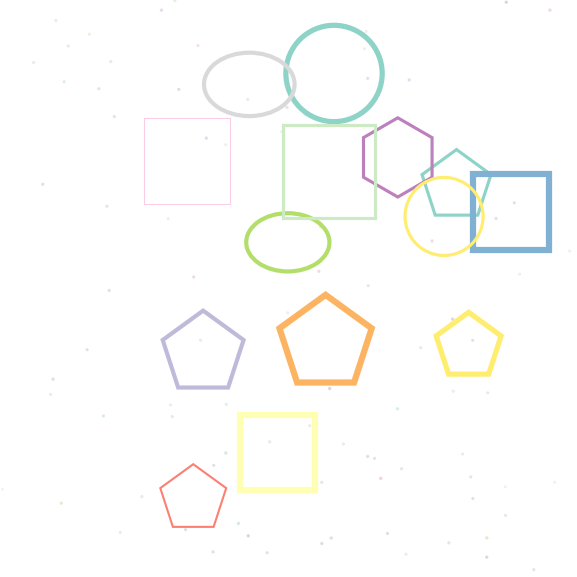[{"shape": "circle", "thickness": 2.5, "radius": 0.42, "center": [0.578, 0.872]}, {"shape": "pentagon", "thickness": 1.5, "radius": 0.31, "center": [0.79, 0.677]}, {"shape": "square", "thickness": 3, "radius": 0.32, "center": [0.48, 0.215]}, {"shape": "pentagon", "thickness": 2, "radius": 0.37, "center": [0.352, 0.388]}, {"shape": "pentagon", "thickness": 1, "radius": 0.3, "center": [0.335, 0.135]}, {"shape": "square", "thickness": 3, "radius": 0.33, "center": [0.885, 0.632]}, {"shape": "pentagon", "thickness": 3, "radius": 0.42, "center": [0.564, 0.405]}, {"shape": "oval", "thickness": 2, "radius": 0.36, "center": [0.498, 0.58]}, {"shape": "square", "thickness": 0.5, "radius": 0.37, "center": [0.325, 0.721]}, {"shape": "oval", "thickness": 2, "radius": 0.39, "center": [0.432, 0.853]}, {"shape": "hexagon", "thickness": 1.5, "radius": 0.34, "center": [0.689, 0.727]}, {"shape": "square", "thickness": 1.5, "radius": 0.4, "center": [0.57, 0.702]}, {"shape": "circle", "thickness": 1.5, "radius": 0.34, "center": [0.769, 0.624]}, {"shape": "pentagon", "thickness": 2.5, "radius": 0.3, "center": [0.811, 0.399]}]